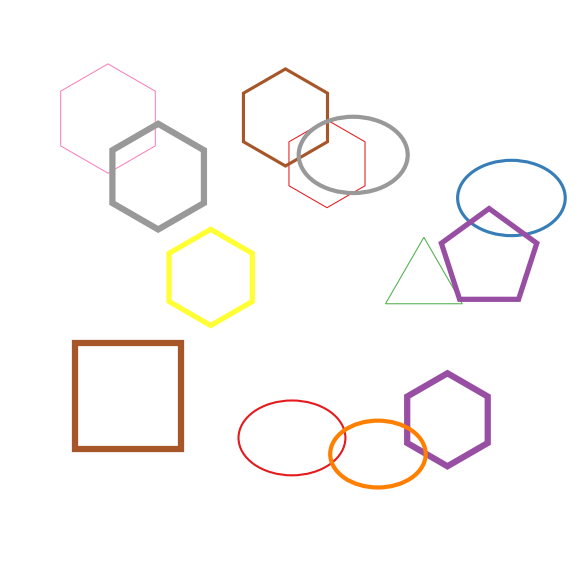[{"shape": "oval", "thickness": 1, "radius": 0.46, "center": [0.506, 0.241]}, {"shape": "hexagon", "thickness": 0.5, "radius": 0.38, "center": [0.566, 0.716]}, {"shape": "oval", "thickness": 1.5, "radius": 0.47, "center": [0.886, 0.656]}, {"shape": "triangle", "thickness": 0.5, "radius": 0.38, "center": [0.734, 0.512]}, {"shape": "hexagon", "thickness": 3, "radius": 0.4, "center": [0.775, 0.272]}, {"shape": "pentagon", "thickness": 2.5, "radius": 0.43, "center": [0.847, 0.551]}, {"shape": "oval", "thickness": 2, "radius": 0.41, "center": [0.654, 0.213]}, {"shape": "hexagon", "thickness": 2.5, "radius": 0.42, "center": [0.365, 0.519]}, {"shape": "hexagon", "thickness": 1.5, "radius": 0.42, "center": [0.494, 0.796]}, {"shape": "square", "thickness": 3, "radius": 0.46, "center": [0.222, 0.313]}, {"shape": "hexagon", "thickness": 0.5, "radius": 0.47, "center": [0.187, 0.794]}, {"shape": "hexagon", "thickness": 3, "radius": 0.46, "center": [0.274, 0.693]}, {"shape": "oval", "thickness": 2, "radius": 0.47, "center": [0.612, 0.731]}]